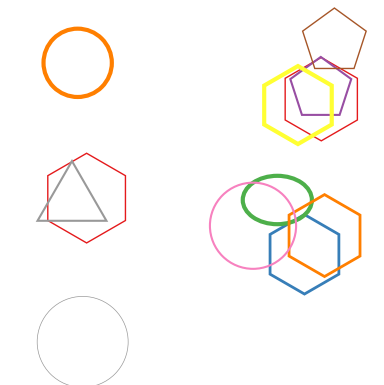[{"shape": "hexagon", "thickness": 1, "radius": 0.54, "center": [0.834, 0.742]}, {"shape": "hexagon", "thickness": 1, "radius": 0.58, "center": [0.225, 0.485]}, {"shape": "hexagon", "thickness": 2, "radius": 0.52, "center": [0.791, 0.339]}, {"shape": "oval", "thickness": 3, "radius": 0.45, "center": [0.72, 0.481]}, {"shape": "pentagon", "thickness": 1.5, "radius": 0.42, "center": [0.833, 0.769]}, {"shape": "circle", "thickness": 3, "radius": 0.44, "center": [0.202, 0.837]}, {"shape": "hexagon", "thickness": 2, "radius": 0.53, "center": [0.843, 0.388]}, {"shape": "hexagon", "thickness": 3, "radius": 0.51, "center": [0.774, 0.727]}, {"shape": "pentagon", "thickness": 1, "radius": 0.43, "center": [0.869, 0.892]}, {"shape": "circle", "thickness": 1.5, "radius": 0.56, "center": [0.657, 0.414]}, {"shape": "triangle", "thickness": 1.5, "radius": 0.52, "center": [0.187, 0.478]}, {"shape": "circle", "thickness": 0.5, "radius": 0.59, "center": [0.215, 0.112]}]